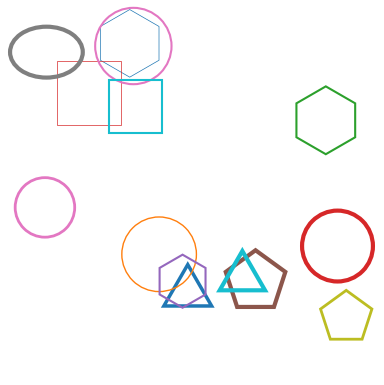[{"shape": "triangle", "thickness": 2.5, "radius": 0.36, "center": [0.488, 0.241]}, {"shape": "hexagon", "thickness": 0.5, "radius": 0.44, "center": [0.337, 0.887]}, {"shape": "circle", "thickness": 1, "radius": 0.48, "center": [0.413, 0.34]}, {"shape": "hexagon", "thickness": 1.5, "radius": 0.44, "center": [0.846, 0.688]}, {"shape": "circle", "thickness": 3, "radius": 0.46, "center": [0.877, 0.361]}, {"shape": "square", "thickness": 0.5, "radius": 0.42, "center": [0.232, 0.759]}, {"shape": "hexagon", "thickness": 1.5, "radius": 0.34, "center": [0.474, 0.27]}, {"shape": "pentagon", "thickness": 3, "radius": 0.41, "center": [0.664, 0.269]}, {"shape": "circle", "thickness": 1.5, "radius": 0.5, "center": [0.346, 0.88]}, {"shape": "circle", "thickness": 2, "radius": 0.39, "center": [0.117, 0.461]}, {"shape": "oval", "thickness": 3, "radius": 0.47, "center": [0.121, 0.865]}, {"shape": "pentagon", "thickness": 2, "radius": 0.35, "center": [0.899, 0.176]}, {"shape": "square", "thickness": 1.5, "radius": 0.35, "center": [0.352, 0.723]}, {"shape": "triangle", "thickness": 3, "radius": 0.34, "center": [0.629, 0.28]}]